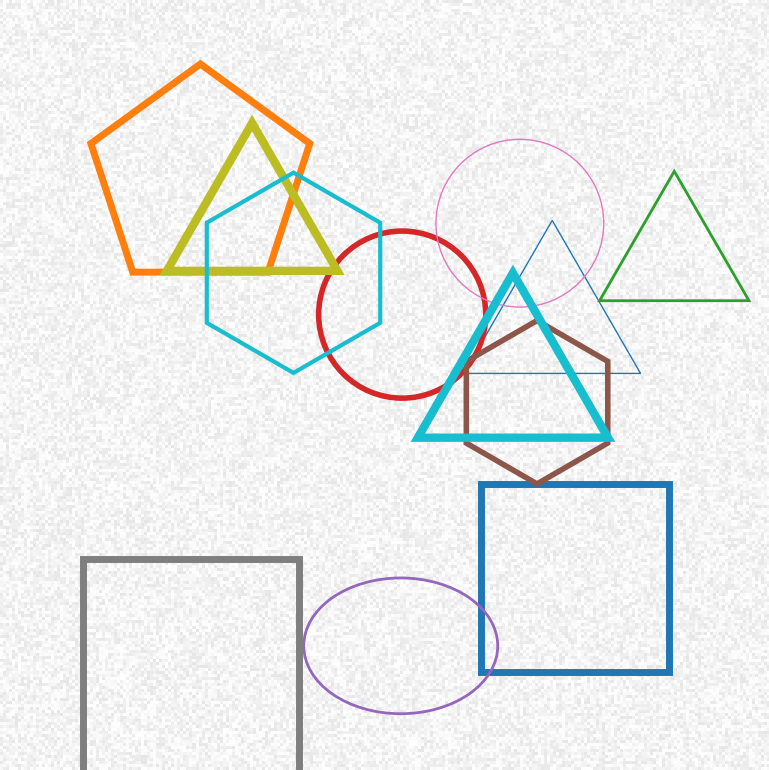[{"shape": "square", "thickness": 2.5, "radius": 0.61, "center": [0.747, 0.249]}, {"shape": "triangle", "thickness": 0.5, "radius": 0.66, "center": [0.717, 0.581]}, {"shape": "pentagon", "thickness": 2.5, "radius": 0.75, "center": [0.26, 0.767]}, {"shape": "triangle", "thickness": 1, "radius": 0.56, "center": [0.876, 0.666]}, {"shape": "circle", "thickness": 2, "radius": 0.54, "center": [0.522, 0.591]}, {"shape": "oval", "thickness": 1, "radius": 0.63, "center": [0.52, 0.161]}, {"shape": "hexagon", "thickness": 2, "radius": 0.53, "center": [0.697, 0.478]}, {"shape": "circle", "thickness": 0.5, "radius": 0.54, "center": [0.675, 0.71]}, {"shape": "square", "thickness": 2.5, "radius": 0.7, "center": [0.248, 0.134]}, {"shape": "triangle", "thickness": 3, "radius": 0.64, "center": [0.327, 0.712]}, {"shape": "hexagon", "thickness": 1.5, "radius": 0.65, "center": [0.381, 0.646]}, {"shape": "triangle", "thickness": 3, "radius": 0.71, "center": [0.666, 0.503]}]